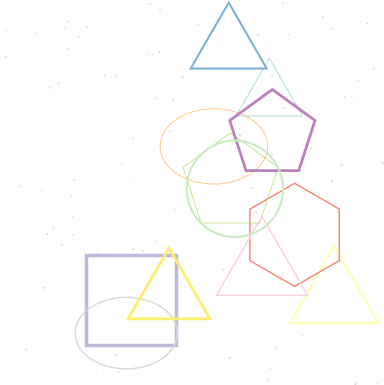[{"shape": "triangle", "thickness": 0.5, "radius": 0.5, "center": [0.7, 0.749]}, {"shape": "triangle", "thickness": 1.5, "radius": 0.67, "center": [0.868, 0.227]}, {"shape": "square", "thickness": 2.5, "radius": 0.59, "center": [0.341, 0.22]}, {"shape": "hexagon", "thickness": 1, "radius": 0.67, "center": [0.765, 0.39]}, {"shape": "triangle", "thickness": 1.5, "radius": 0.57, "center": [0.594, 0.879]}, {"shape": "oval", "thickness": 0.5, "radius": 0.7, "center": [0.555, 0.62]}, {"shape": "pentagon", "thickness": 0.5, "radius": 0.65, "center": [0.599, 0.525]}, {"shape": "triangle", "thickness": 1, "radius": 0.68, "center": [0.68, 0.301]}, {"shape": "oval", "thickness": 1, "radius": 0.66, "center": [0.328, 0.135]}, {"shape": "pentagon", "thickness": 2, "radius": 0.58, "center": [0.707, 0.651]}, {"shape": "circle", "thickness": 1.5, "radius": 0.63, "center": [0.61, 0.51]}, {"shape": "triangle", "thickness": 2, "radius": 0.61, "center": [0.439, 0.233]}]